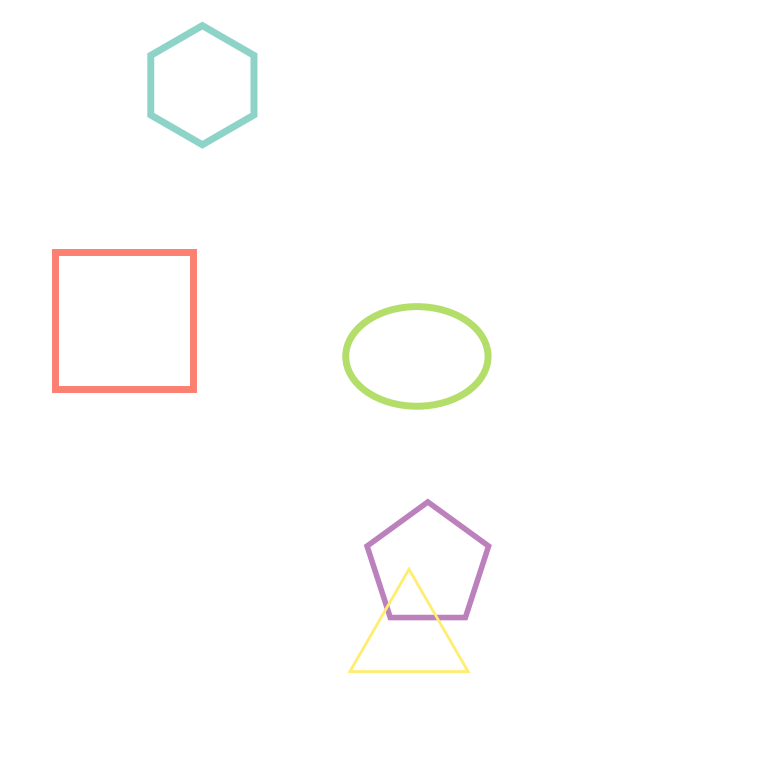[{"shape": "hexagon", "thickness": 2.5, "radius": 0.39, "center": [0.263, 0.889]}, {"shape": "square", "thickness": 2.5, "radius": 0.45, "center": [0.161, 0.584]}, {"shape": "oval", "thickness": 2.5, "radius": 0.46, "center": [0.541, 0.537]}, {"shape": "pentagon", "thickness": 2, "radius": 0.41, "center": [0.556, 0.265]}, {"shape": "triangle", "thickness": 1, "radius": 0.44, "center": [0.531, 0.172]}]